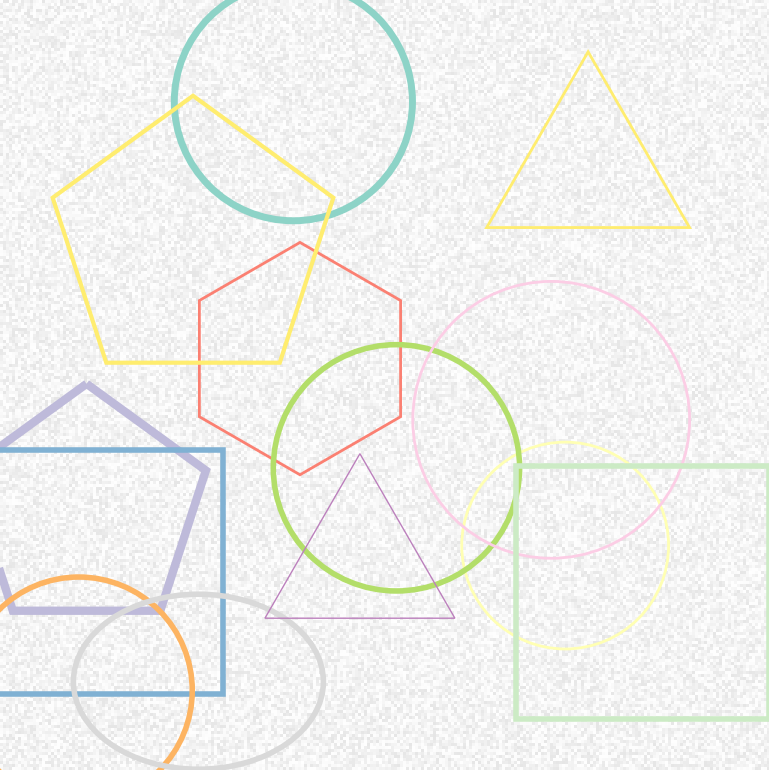[{"shape": "circle", "thickness": 2.5, "radius": 0.77, "center": [0.381, 0.868]}, {"shape": "circle", "thickness": 1, "radius": 0.67, "center": [0.734, 0.292]}, {"shape": "pentagon", "thickness": 3, "radius": 0.81, "center": [0.112, 0.339]}, {"shape": "hexagon", "thickness": 1, "radius": 0.75, "center": [0.39, 0.534]}, {"shape": "square", "thickness": 2, "radius": 0.79, "center": [0.132, 0.258]}, {"shape": "circle", "thickness": 2, "radius": 0.74, "center": [0.102, 0.103]}, {"shape": "circle", "thickness": 2, "radius": 0.8, "center": [0.515, 0.392]}, {"shape": "circle", "thickness": 1, "radius": 0.9, "center": [0.716, 0.455]}, {"shape": "oval", "thickness": 2, "radius": 0.81, "center": [0.258, 0.115]}, {"shape": "triangle", "thickness": 0.5, "radius": 0.71, "center": [0.467, 0.268]}, {"shape": "square", "thickness": 2, "radius": 0.82, "center": [0.834, 0.231]}, {"shape": "triangle", "thickness": 1, "radius": 0.76, "center": [0.764, 0.781]}, {"shape": "pentagon", "thickness": 1.5, "radius": 0.96, "center": [0.251, 0.684]}]